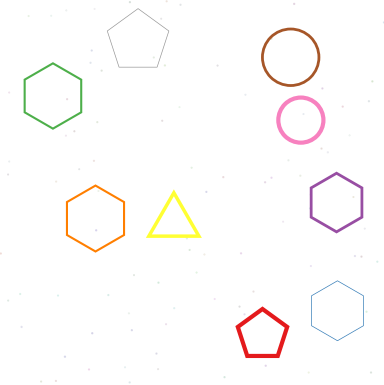[{"shape": "pentagon", "thickness": 3, "radius": 0.34, "center": [0.682, 0.13]}, {"shape": "hexagon", "thickness": 0.5, "radius": 0.39, "center": [0.877, 0.193]}, {"shape": "hexagon", "thickness": 1.5, "radius": 0.42, "center": [0.137, 0.751]}, {"shape": "hexagon", "thickness": 2, "radius": 0.38, "center": [0.874, 0.474]}, {"shape": "hexagon", "thickness": 1.5, "radius": 0.43, "center": [0.248, 0.432]}, {"shape": "triangle", "thickness": 2.5, "radius": 0.38, "center": [0.452, 0.424]}, {"shape": "circle", "thickness": 2, "radius": 0.37, "center": [0.755, 0.851]}, {"shape": "circle", "thickness": 3, "radius": 0.29, "center": [0.781, 0.688]}, {"shape": "pentagon", "thickness": 0.5, "radius": 0.42, "center": [0.359, 0.894]}]